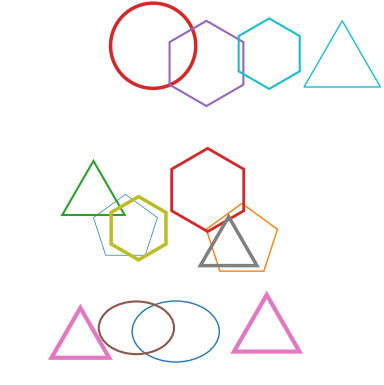[{"shape": "oval", "thickness": 1, "radius": 0.57, "center": [0.456, 0.139]}, {"shape": "pentagon", "thickness": 0.5, "radius": 0.44, "center": [0.326, 0.408]}, {"shape": "pentagon", "thickness": 1, "radius": 0.49, "center": [0.628, 0.374]}, {"shape": "triangle", "thickness": 1.5, "radius": 0.47, "center": [0.243, 0.488]}, {"shape": "circle", "thickness": 2.5, "radius": 0.55, "center": [0.398, 0.881]}, {"shape": "hexagon", "thickness": 2, "radius": 0.54, "center": [0.539, 0.507]}, {"shape": "hexagon", "thickness": 1.5, "radius": 0.55, "center": [0.536, 0.835]}, {"shape": "oval", "thickness": 1.5, "radius": 0.49, "center": [0.354, 0.149]}, {"shape": "triangle", "thickness": 3, "radius": 0.49, "center": [0.693, 0.136]}, {"shape": "triangle", "thickness": 3, "radius": 0.43, "center": [0.209, 0.114]}, {"shape": "triangle", "thickness": 2.5, "radius": 0.42, "center": [0.594, 0.353]}, {"shape": "hexagon", "thickness": 2.5, "radius": 0.41, "center": [0.36, 0.407]}, {"shape": "hexagon", "thickness": 1.5, "radius": 0.46, "center": [0.699, 0.861]}, {"shape": "triangle", "thickness": 1, "radius": 0.57, "center": [0.889, 0.831]}]